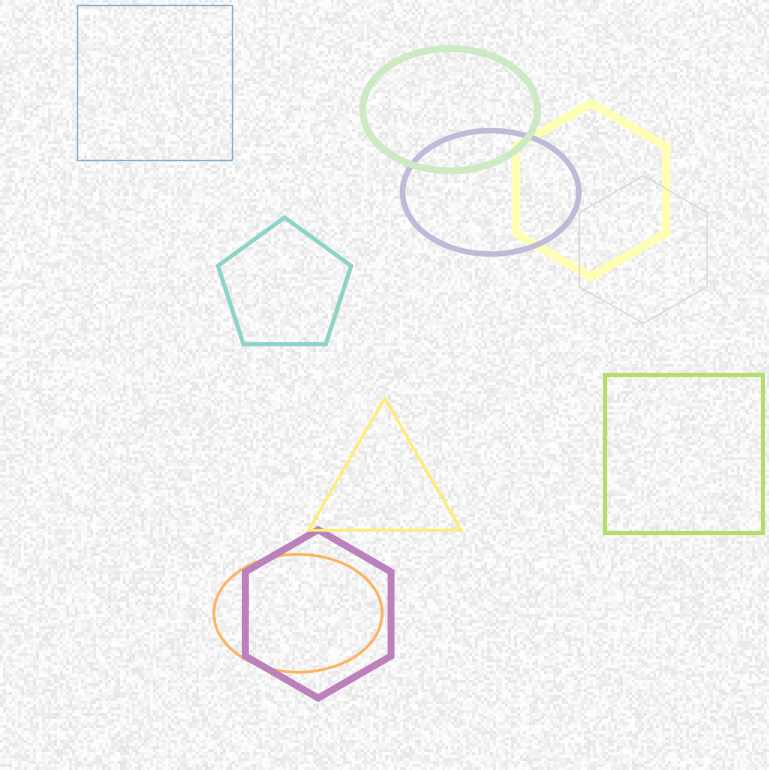[{"shape": "pentagon", "thickness": 1.5, "radius": 0.45, "center": [0.37, 0.627]}, {"shape": "hexagon", "thickness": 3, "radius": 0.56, "center": [0.767, 0.753]}, {"shape": "oval", "thickness": 2, "radius": 0.57, "center": [0.637, 0.75]}, {"shape": "square", "thickness": 0.5, "radius": 0.5, "center": [0.201, 0.892]}, {"shape": "oval", "thickness": 1, "radius": 0.55, "center": [0.387, 0.204]}, {"shape": "square", "thickness": 1.5, "radius": 0.51, "center": [0.888, 0.41]}, {"shape": "hexagon", "thickness": 0.5, "radius": 0.48, "center": [0.835, 0.676]}, {"shape": "hexagon", "thickness": 2.5, "radius": 0.55, "center": [0.413, 0.203]}, {"shape": "oval", "thickness": 2.5, "radius": 0.57, "center": [0.584, 0.858]}, {"shape": "triangle", "thickness": 1, "radius": 0.57, "center": [0.5, 0.368]}]